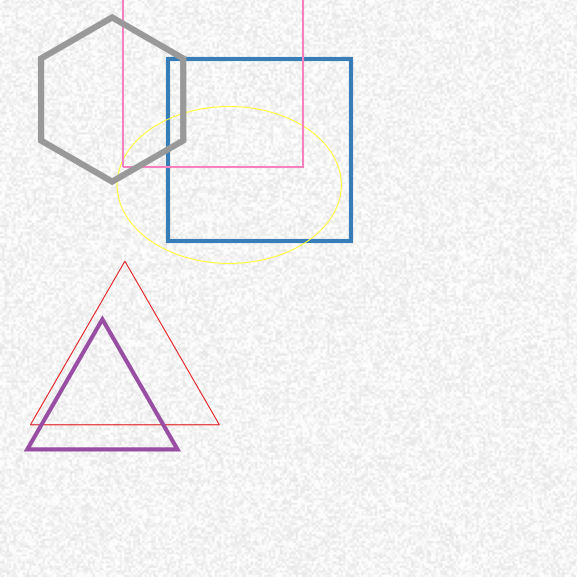[{"shape": "triangle", "thickness": 0.5, "radius": 0.94, "center": [0.216, 0.358]}, {"shape": "square", "thickness": 2, "radius": 0.79, "center": [0.45, 0.739]}, {"shape": "triangle", "thickness": 2, "radius": 0.75, "center": [0.177, 0.296]}, {"shape": "oval", "thickness": 0.5, "radius": 0.97, "center": [0.397, 0.679]}, {"shape": "square", "thickness": 1, "radius": 0.78, "center": [0.369, 0.866]}, {"shape": "hexagon", "thickness": 3, "radius": 0.71, "center": [0.194, 0.827]}]